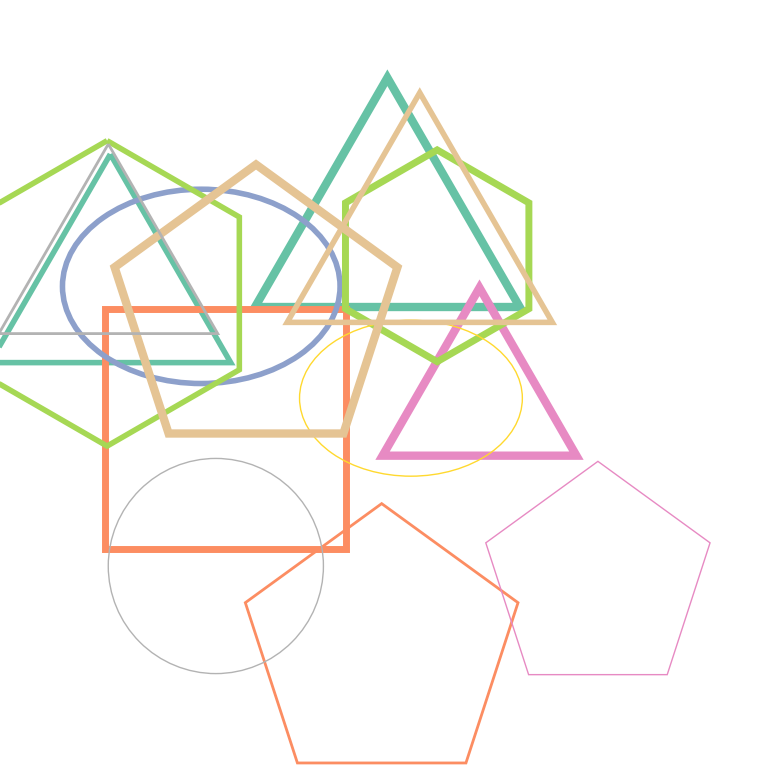[{"shape": "triangle", "thickness": 2, "radius": 0.9, "center": [0.143, 0.619]}, {"shape": "triangle", "thickness": 3, "radius": 0.99, "center": [0.503, 0.701]}, {"shape": "square", "thickness": 2.5, "radius": 0.78, "center": [0.293, 0.443]}, {"shape": "pentagon", "thickness": 1, "radius": 0.93, "center": [0.496, 0.16]}, {"shape": "oval", "thickness": 2, "radius": 0.9, "center": [0.261, 0.628]}, {"shape": "triangle", "thickness": 3, "radius": 0.73, "center": [0.623, 0.481]}, {"shape": "pentagon", "thickness": 0.5, "radius": 0.77, "center": [0.777, 0.248]}, {"shape": "hexagon", "thickness": 2.5, "radius": 0.69, "center": [0.568, 0.668]}, {"shape": "hexagon", "thickness": 2, "radius": 0.99, "center": [0.139, 0.619]}, {"shape": "oval", "thickness": 0.5, "radius": 0.72, "center": [0.534, 0.483]}, {"shape": "triangle", "thickness": 2, "radius": 0.99, "center": [0.545, 0.681]}, {"shape": "pentagon", "thickness": 3, "radius": 0.97, "center": [0.332, 0.593]}, {"shape": "circle", "thickness": 0.5, "radius": 0.7, "center": [0.28, 0.265]}, {"shape": "triangle", "thickness": 1, "radius": 0.82, "center": [0.141, 0.649]}]